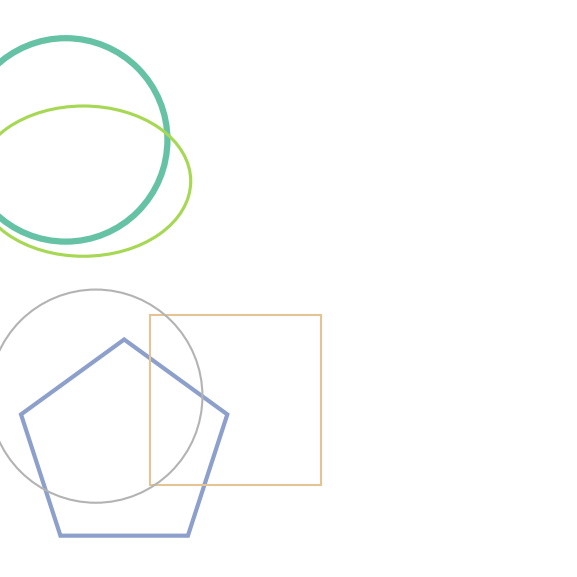[{"shape": "circle", "thickness": 3, "radius": 0.88, "center": [0.114, 0.757]}, {"shape": "pentagon", "thickness": 2, "radius": 0.94, "center": [0.215, 0.223]}, {"shape": "oval", "thickness": 1.5, "radius": 0.93, "center": [0.144, 0.685]}, {"shape": "square", "thickness": 1, "radius": 0.74, "center": [0.408, 0.307]}, {"shape": "circle", "thickness": 1, "radius": 0.92, "center": [0.166, 0.313]}]